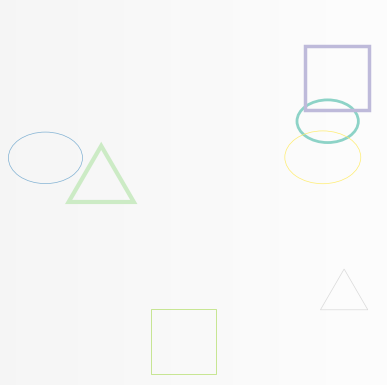[{"shape": "oval", "thickness": 2, "radius": 0.4, "center": [0.846, 0.685]}, {"shape": "square", "thickness": 2.5, "radius": 0.41, "center": [0.87, 0.797]}, {"shape": "oval", "thickness": 0.5, "radius": 0.48, "center": [0.117, 0.59]}, {"shape": "square", "thickness": 0.5, "radius": 0.42, "center": [0.474, 0.112]}, {"shape": "triangle", "thickness": 0.5, "radius": 0.35, "center": [0.888, 0.231]}, {"shape": "triangle", "thickness": 3, "radius": 0.49, "center": [0.261, 0.524]}, {"shape": "oval", "thickness": 0.5, "radius": 0.49, "center": [0.833, 0.591]}]